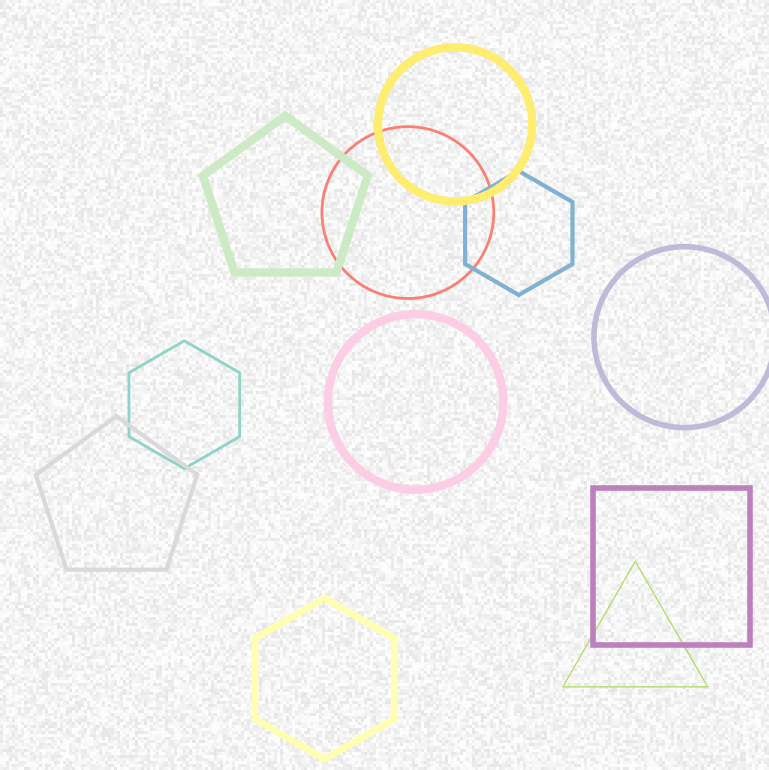[{"shape": "hexagon", "thickness": 1, "radius": 0.41, "center": [0.239, 0.474]}, {"shape": "hexagon", "thickness": 2.5, "radius": 0.52, "center": [0.421, 0.119]}, {"shape": "circle", "thickness": 2, "radius": 0.59, "center": [0.889, 0.562]}, {"shape": "circle", "thickness": 1, "radius": 0.56, "center": [0.53, 0.724]}, {"shape": "hexagon", "thickness": 1.5, "radius": 0.4, "center": [0.674, 0.697]}, {"shape": "triangle", "thickness": 0.5, "radius": 0.54, "center": [0.825, 0.162]}, {"shape": "circle", "thickness": 3, "radius": 0.57, "center": [0.54, 0.478]}, {"shape": "pentagon", "thickness": 1.5, "radius": 0.55, "center": [0.151, 0.349]}, {"shape": "square", "thickness": 2, "radius": 0.51, "center": [0.872, 0.264]}, {"shape": "pentagon", "thickness": 3, "radius": 0.56, "center": [0.371, 0.737]}, {"shape": "circle", "thickness": 3, "radius": 0.5, "center": [0.591, 0.838]}]